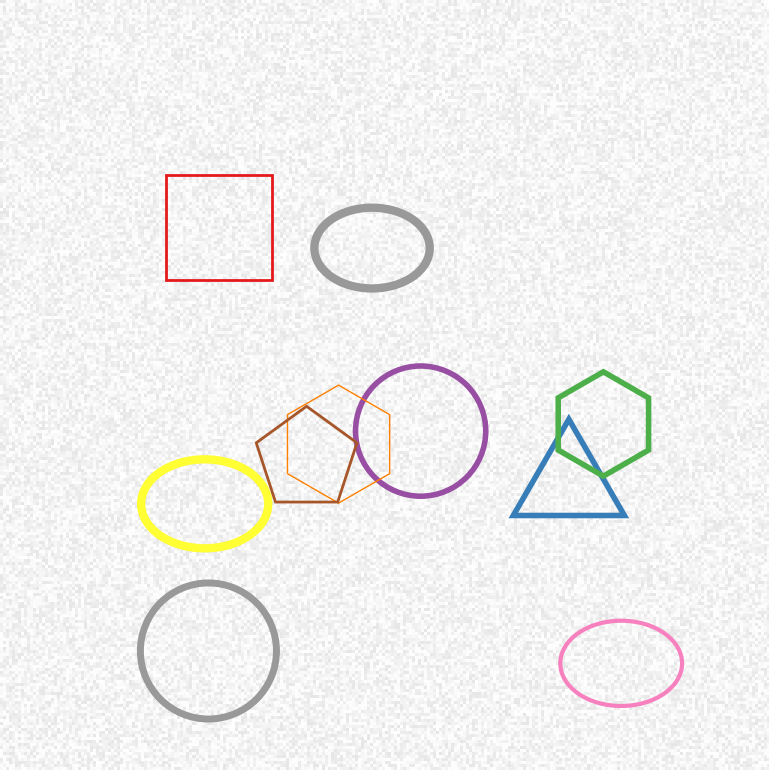[{"shape": "square", "thickness": 1, "radius": 0.34, "center": [0.284, 0.705]}, {"shape": "triangle", "thickness": 2, "radius": 0.42, "center": [0.739, 0.372]}, {"shape": "hexagon", "thickness": 2, "radius": 0.34, "center": [0.784, 0.449]}, {"shape": "circle", "thickness": 2, "radius": 0.42, "center": [0.546, 0.44]}, {"shape": "hexagon", "thickness": 0.5, "radius": 0.38, "center": [0.44, 0.423]}, {"shape": "oval", "thickness": 3, "radius": 0.41, "center": [0.266, 0.346]}, {"shape": "pentagon", "thickness": 1, "radius": 0.34, "center": [0.398, 0.404]}, {"shape": "oval", "thickness": 1.5, "radius": 0.4, "center": [0.807, 0.139]}, {"shape": "circle", "thickness": 2.5, "radius": 0.44, "center": [0.271, 0.155]}, {"shape": "oval", "thickness": 3, "radius": 0.37, "center": [0.483, 0.678]}]